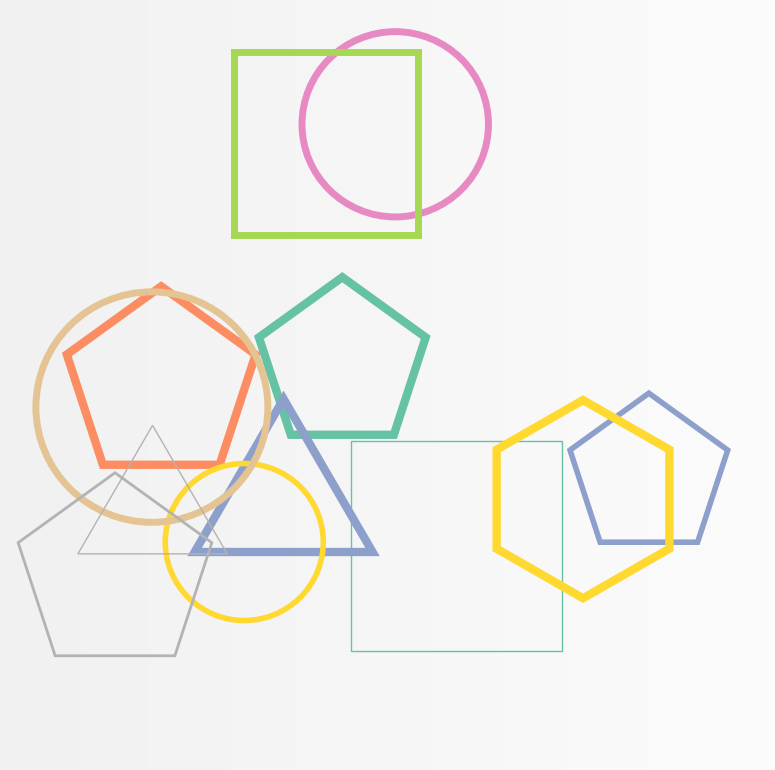[{"shape": "pentagon", "thickness": 3, "radius": 0.57, "center": [0.442, 0.527]}, {"shape": "square", "thickness": 0.5, "radius": 0.68, "center": [0.589, 0.291]}, {"shape": "pentagon", "thickness": 3, "radius": 0.64, "center": [0.208, 0.5]}, {"shape": "pentagon", "thickness": 2, "radius": 0.53, "center": [0.837, 0.382]}, {"shape": "triangle", "thickness": 3, "radius": 0.66, "center": [0.366, 0.349]}, {"shape": "circle", "thickness": 2.5, "radius": 0.6, "center": [0.51, 0.839]}, {"shape": "square", "thickness": 2.5, "radius": 0.59, "center": [0.421, 0.814]}, {"shape": "circle", "thickness": 2, "radius": 0.51, "center": [0.315, 0.296]}, {"shape": "hexagon", "thickness": 3, "radius": 0.64, "center": [0.752, 0.352]}, {"shape": "circle", "thickness": 2.5, "radius": 0.75, "center": [0.196, 0.471]}, {"shape": "triangle", "thickness": 0.5, "radius": 0.56, "center": [0.197, 0.336]}, {"shape": "pentagon", "thickness": 1, "radius": 0.66, "center": [0.148, 0.255]}]